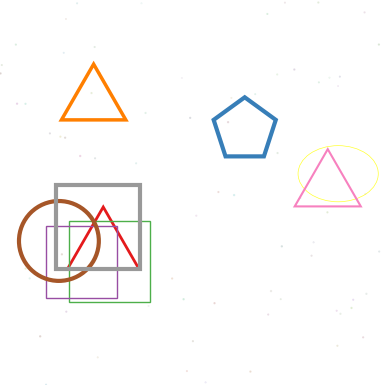[{"shape": "triangle", "thickness": 2, "radius": 0.54, "center": [0.268, 0.355]}, {"shape": "pentagon", "thickness": 3, "radius": 0.42, "center": [0.636, 0.662]}, {"shape": "square", "thickness": 1, "radius": 0.53, "center": [0.285, 0.32]}, {"shape": "square", "thickness": 1, "radius": 0.46, "center": [0.211, 0.319]}, {"shape": "triangle", "thickness": 2.5, "radius": 0.48, "center": [0.243, 0.737]}, {"shape": "oval", "thickness": 0.5, "radius": 0.52, "center": [0.878, 0.549]}, {"shape": "circle", "thickness": 3, "radius": 0.52, "center": [0.153, 0.374]}, {"shape": "triangle", "thickness": 1.5, "radius": 0.5, "center": [0.851, 0.513]}, {"shape": "square", "thickness": 3, "radius": 0.55, "center": [0.255, 0.411]}]